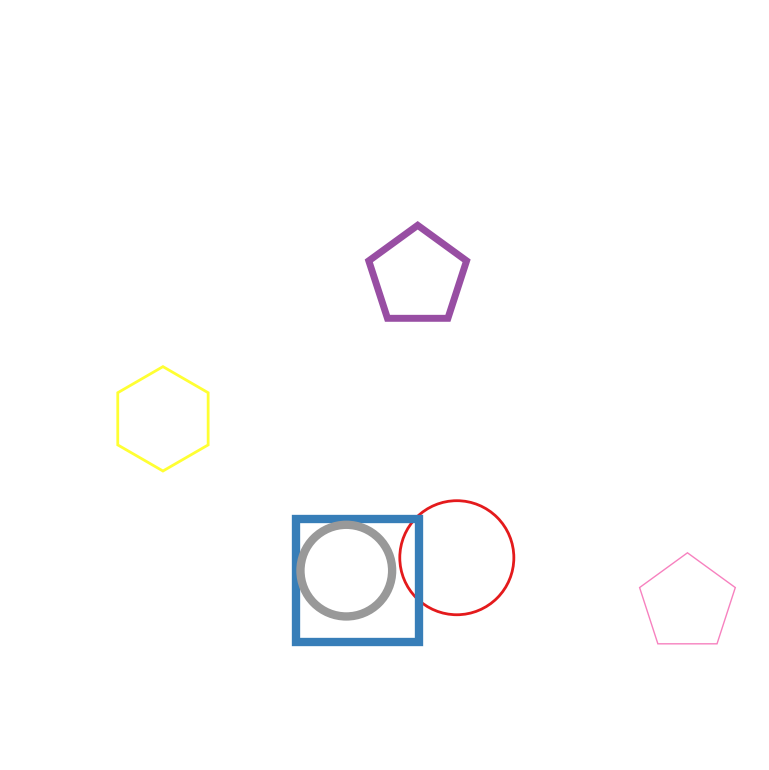[{"shape": "circle", "thickness": 1, "radius": 0.37, "center": [0.593, 0.276]}, {"shape": "square", "thickness": 3, "radius": 0.4, "center": [0.464, 0.246]}, {"shape": "pentagon", "thickness": 2.5, "radius": 0.33, "center": [0.542, 0.641]}, {"shape": "hexagon", "thickness": 1, "radius": 0.34, "center": [0.212, 0.456]}, {"shape": "pentagon", "thickness": 0.5, "radius": 0.33, "center": [0.893, 0.217]}, {"shape": "circle", "thickness": 3, "radius": 0.3, "center": [0.45, 0.259]}]